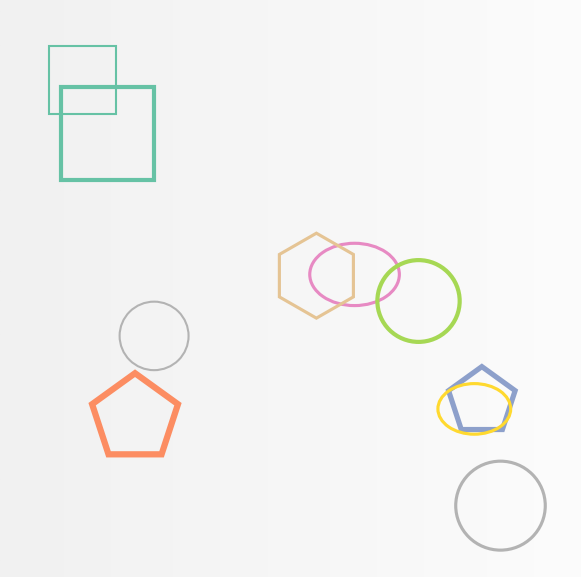[{"shape": "square", "thickness": 1, "radius": 0.29, "center": [0.142, 0.861]}, {"shape": "square", "thickness": 2, "radius": 0.4, "center": [0.185, 0.768]}, {"shape": "pentagon", "thickness": 3, "radius": 0.39, "center": [0.232, 0.275]}, {"shape": "pentagon", "thickness": 2.5, "radius": 0.3, "center": [0.829, 0.304]}, {"shape": "oval", "thickness": 1.5, "radius": 0.39, "center": [0.61, 0.524]}, {"shape": "circle", "thickness": 2, "radius": 0.35, "center": [0.72, 0.478]}, {"shape": "oval", "thickness": 1.5, "radius": 0.31, "center": [0.816, 0.291]}, {"shape": "hexagon", "thickness": 1.5, "radius": 0.37, "center": [0.544, 0.522]}, {"shape": "circle", "thickness": 1.5, "radius": 0.39, "center": [0.861, 0.124]}, {"shape": "circle", "thickness": 1, "radius": 0.3, "center": [0.265, 0.417]}]